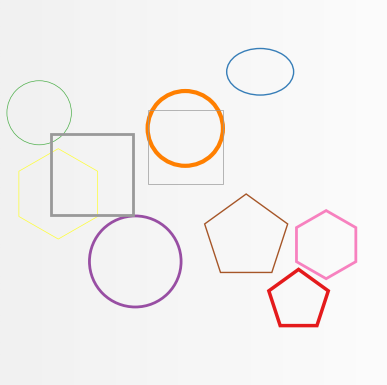[{"shape": "pentagon", "thickness": 2.5, "radius": 0.4, "center": [0.77, 0.22]}, {"shape": "oval", "thickness": 1, "radius": 0.43, "center": [0.671, 0.814]}, {"shape": "circle", "thickness": 0.5, "radius": 0.42, "center": [0.101, 0.707]}, {"shape": "circle", "thickness": 2, "radius": 0.59, "center": [0.349, 0.321]}, {"shape": "circle", "thickness": 3, "radius": 0.49, "center": [0.478, 0.666]}, {"shape": "hexagon", "thickness": 0.5, "radius": 0.59, "center": [0.15, 0.496]}, {"shape": "pentagon", "thickness": 1, "radius": 0.56, "center": [0.635, 0.383]}, {"shape": "hexagon", "thickness": 2, "radius": 0.44, "center": [0.842, 0.365]}, {"shape": "square", "thickness": 0.5, "radius": 0.49, "center": [0.479, 0.618]}, {"shape": "square", "thickness": 2, "radius": 0.53, "center": [0.238, 0.546]}]